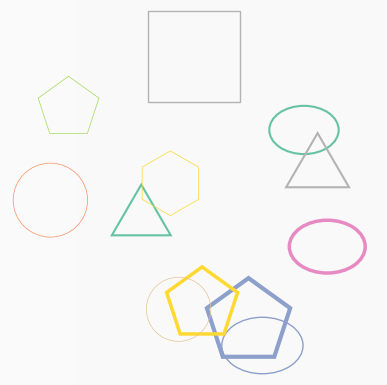[{"shape": "triangle", "thickness": 1.5, "radius": 0.44, "center": [0.365, 0.433]}, {"shape": "oval", "thickness": 1.5, "radius": 0.45, "center": [0.784, 0.662]}, {"shape": "circle", "thickness": 0.5, "radius": 0.48, "center": [0.13, 0.48]}, {"shape": "pentagon", "thickness": 3, "radius": 0.56, "center": [0.641, 0.165]}, {"shape": "oval", "thickness": 1, "radius": 0.52, "center": [0.677, 0.103]}, {"shape": "oval", "thickness": 2.5, "radius": 0.49, "center": [0.845, 0.359]}, {"shape": "pentagon", "thickness": 0.5, "radius": 0.41, "center": [0.177, 0.72]}, {"shape": "hexagon", "thickness": 0.5, "radius": 0.42, "center": [0.44, 0.524]}, {"shape": "pentagon", "thickness": 2.5, "radius": 0.48, "center": [0.522, 0.21]}, {"shape": "circle", "thickness": 0.5, "radius": 0.42, "center": [0.461, 0.197]}, {"shape": "triangle", "thickness": 1.5, "radius": 0.47, "center": [0.82, 0.56]}, {"shape": "square", "thickness": 1, "radius": 0.59, "center": [0.502, 0.854]}]